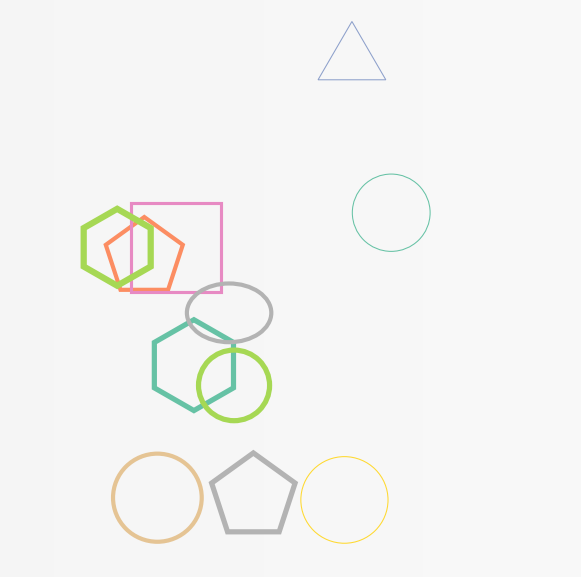[{"shape": "hexagon", "thickness": 2.5, "radius": 0.39, "center": [0.334, 0.367]}, {"shape": "circle", "thickness": 0.5, "radius": 0.33, "center": [0.673, 0.631]}, {"shape": "pentagon", "thickness": 2, "radius": 0.35, "center": [0.248, 0.554]}, {"shape": "triangle", "thickness": 0.5, "radius": 0.34, "center": [0.605, 0.895]}, {"shape": "square", "thickness": 1.5, "radius": 0.39, "center": [0.302, 0.57]}, {"shape": "hexagon", "thickness": 3, "radius": 0.33, "center": [0.202, 0.571]}, {"shape": "circle", "thickness": 2.5, "radius": 0.31, "center": [0.403, 0.332]}, {"shape": "circle", "thickness": 0.5, "radius": 0.37, "center": [0.593, 0.133]}, {"shape": "circle", "thickness": 2, "radius": 0.38, "center": [0.271, 0.137]}, {"shape": "oval", "thickness": 2, "radius": 0.36, "center": [0.394, 0.457]}, {"shape": "pentagon", "thickness": 2.5, "radius": 0.38, "center": [0.436, 0.139]}]